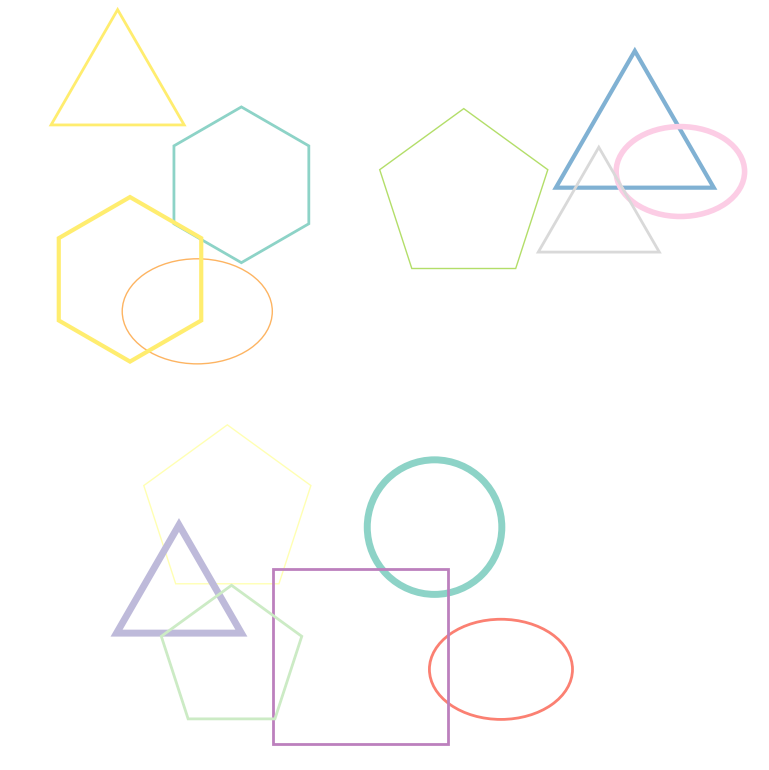[{"shape": "circle", "thickness": 2.5, "radius": 0.44, "center": [0.564, 0.315]}, {"shape": "hexagon", "thickness": 1, "radius": 0.51, "center": [0.313, 0.76]}, {"shape": "pentagon", "thickness": 0.5, "radius": 0.57, "center": [0.295, 0.334]}, {"shape": "triangle", "thickness": 2.5, "radius": 0.47, "center": [0.232, 0.225]}, {"shape": "oval", "thickness": 1, "radius": 0.46, "center": [0.651, 0.131]}, {"shape": "triangle", "thickness": 1.5, "radius": 0.59, "center": [0.824, 0.815]}, {"shape": "oval", "thickness": 0.5, "radius": 0.49, "center": [0.256, 0.596]}, {"shape": "pentagon", "thickness": 0.5, "radius": 0.57, "center": [0.602, 0.744]}, {"shape": "oval", "thickness": 2, "radius": 0.42, "center": [0.884, 0.777]}, {"shape": "triangle", "thickness": 1, "radius": 0.45, "center": [0.778, 0.718]}, {"shape": "square", "thickness": 1, "radius": 0.57, "center": [0.468, 0.147]}, {"shape": "pentagon", "thickness": 1, "radius": 0.48, "center": [0.301, 0.144]}, {"shape": "hexagon", "thickness": 1.5, "radius": 0.53, "center": [0.169, 0.637]}, {"shape": "triangle", "thickness": 1, "radius": 0.5, "center": [0.153, 0.888]}]